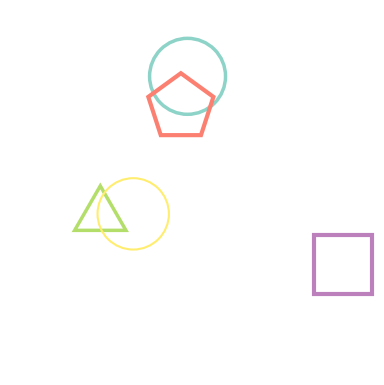[{"shape": "circle", "thickness": 2.5, "radius": 0.49, "center": [0.487, 0.802]}, {"shape": "pentagon", "thickness": 3, "radius": 0.44, "center": [0.47, 0.721]}, {"shape": "triangle", "thickness": 2.5, "radius": 0.38, "center": [0.26, 0.44]}, {"shape": "square", "thickness": 3, "radius": 0.38, "center": [0.891, 0.313]}, {"shape": "circle", "thickness": 1.5, "radius": 0.46, "center": [0.346, 0.445]}]